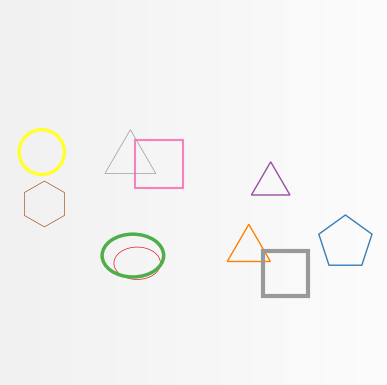[{"shape": "oval", "thickness": 0.5, "radius": 0.3, "center": [0.354, 0.316]}, {"shape": "pentagon", "thickness": 1, "radius": 0.36, "center": [0.891, 0.369]}, {"shape": "oval", "thickness": 2.5, "radius": 0.4, "center": [0.343, 0.336]}, {"shape": "triangle", "thickness": 1, "radius": 0.29, "center": [0.699, 0.522]}, {"shape": "triangle", "thickness": 1, "radius": 0.32, "center": [0.642, 0.353]}, {"shape": "circle", "thickness": 2.5, "radius": 0.29, "center": [0.108, 0.605]}, {"shape": "hexagon", "thickness": 0.5, "radius": 0.3, "center": [0.115, 0.47]}, {"shape": "square", "thickness": 1.5, "radius": 0.31, "center": [0.411, 0.573]}, {"shape": "square", "thickness": 3, "radius": 0.29, "center": [0.736, 0.289]}, {"shape": "triangle", "thickness": 0.5, "radius": 0.38, "center": [0.336, 0.587]}]